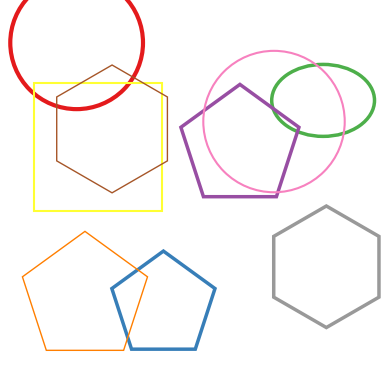[{"shape": "circle", "thickness": 3, "radius": 0.86, "center": [0.199, 0.889]}, {"shape": "pentagon", "thickness": 2.5, "radius": 0.7, "center": [0.424, 0.207]}, {"shape": "oval", "thickness": 2.5, "radius": 0.67, "center": [0.839, 0.739]}, {"shape": "pentagon", "thickness": 2.5, "radius": 0.81, "center": [0.623, 0.62]}, {"shape": "pentagon", "thickness": 1, "radius": 0.85, "center": [0.221, 0.228]}, {"shape": "square", "thickness": 1.5, "radius": 0.83, "center": [0.255, 0.618]}, {"shape": "hexagon", "thickness": 1, "radius": 0.83, "center": [0.291, 0.665]}, {"shape": "circle", "thickness": 1.5, "radius": 0.92, "center": [0.712, 0.684]}, {"shape": "hexagon", "thickness": 2.5, "radius": 0.79, "center": [0.848, 0.307]}]